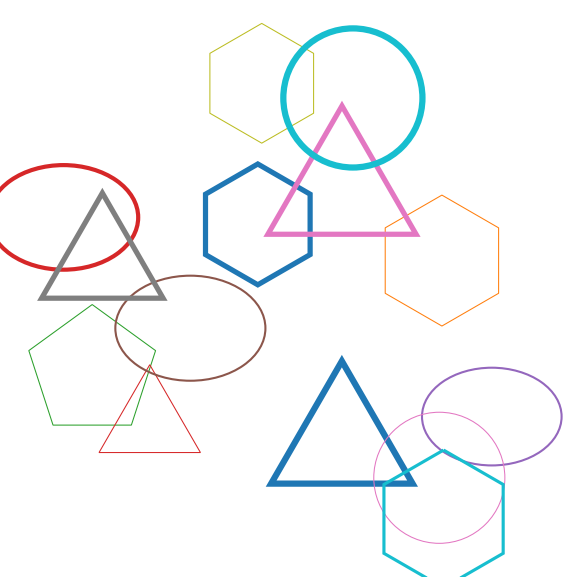[{"shape": "hexagon", "thickness": 2.5, "radius": 0.52, "center": [0.446, 0.611]}, {"shape": "triangle", "thickness": 3, "radius": 0.71, "center": [0.592, 0.232]}, {"shape": "hexagon", "thickness": 0.5, "radius": 0.57, "center": [0.765, 0.548]}, {"shape": "pentagon", "thickness": 0.5, "radius": 0.58, "center": [0.16, 0.356]}, {"shape": "oval", "thickness": 2, "radius": 0.65, "center": [0.11, 0.623]}, {"shape": "triangle", "thickness": 0.5, "radius": 0.51, "center": [0.259, 0.266]}, {"shape": "oval", "thickness": 1, "radius": 0.6, "center": [0.852, 0.278]}, {"shape": "oval", "thickness": 1, "radius": 0.65, "center": [0.33, 0.431]}, {"shape": "circle", "thickness": 0.5, "radius": 0.57, "center": [0.761, 0.172]}, {"shape": "triangle", "thickness": 2.5, "radius": 0.74, "center": [0.592, 0.668]}, {"shape": "triangle", "thickness": 2.5, "radius": 0.61, "center": [0.177, 0.543]}, {"shape": "hexagon", "thickness": 0.5, "radius": 0.52, "center": [0.453, 0.855]}, {"shape": "circle", "thickness": 3, "radius": 0.6, "center": [0.611, 0.83]}, {"shape": "hexagon", "thickness": 1.5, "radius": 0.6, "center": [0.768, 0.101]}]